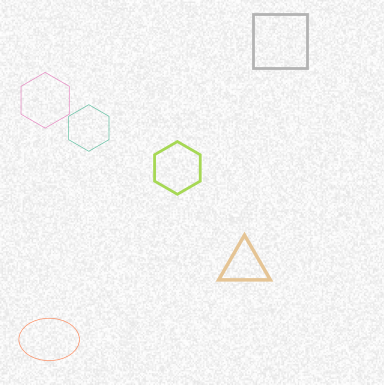[{"shape": "hexagon", "thickness": 0.5, "radius": 0.3, "center": [0.231, 0.668]}, {"shape": "oval", "thickness": 0.5, "radius": 0.39, "center": [0.128, 0.118]}, {"shape": "hexagon", "thickness": 0.5, "radius": 0.36, "center": [0.117, 0.74]}, {"shape": "hexagon", "thickness": 2, "radius": 0.34, "center": [0.461, 0.564]}, {"shape": "triangle", "thickness": 2.5, "radius": 0.39, "center": [0.635, 0.312]}, {"shape": "square", "thickness": 2, "radius": 0.35, "center": [0.727, 0.894]}]